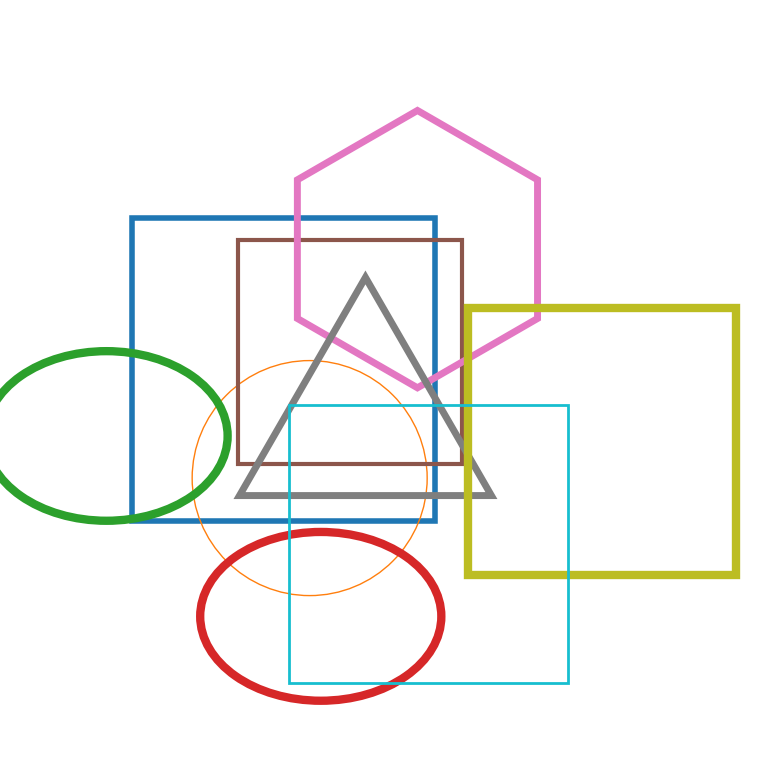[{"shape": "square", "thickness": 2, "radius": 0.98, "center": [0.368, 0.52]}, {"shape": "circle", "thickness": 0.5, "radius": 0.76, "center": [0.402, 0.379]}, {"shape": "oval", "thickness": 3, "radius": 0.79, "center": [0.138, 0.434]}, {"shape": "oval", "thickness": 3, "radius": 0.78, "center": [0.417, 0.2]}, {"shape": "square", "thickness": 1.5, "radius": 0.73, "center": [0.454, 0.543]}, {"shape": "hexagon", "thickness": 2.5, "radius": 0.9, "center": [0.542, 0.676]}, {"shape": "triangle", "thickness": 2.5, "radius": 0.94, "center": [0.475, 0.451]}, {"shape": "square", "thickness": 3, "radius": 0.87, "center": [0.782, 0.426]}, {"shape": "square", "thickness": 1, "radius": 0.91, "center": [0.557, 0.294]}]